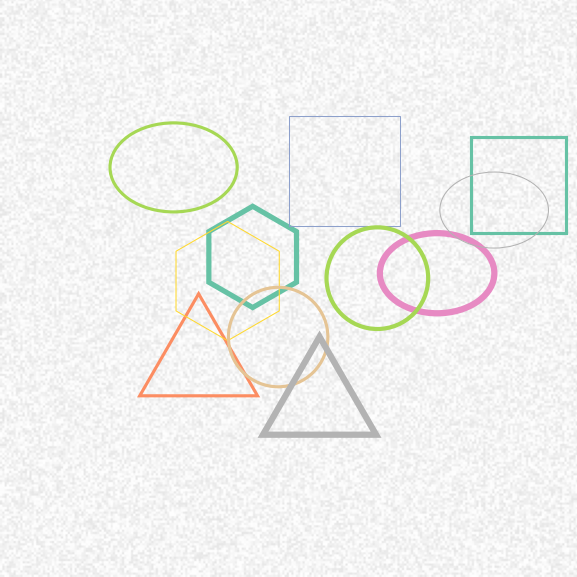[{"shape": "square", "thickness": 1.5, "radius": 0.41, "center": [0.898, 0.679]}, {"shape": "hexagon", "thickness": 2.5, "radius": 0.44, "center": [0.438, 0.554]}, {"shape": "triangle", "thickness": 1.5, "radius": 0.59, "center": [0.344, 0.373]}, {"shape": "square", "thickness": 0.5, "radius": 0.48, "center": [0.597, 0.703]}, {"shape": "oval", "thickness": 3, "radius": 0.5, "center": [0.757, 0.526]}, {"shape": "circle", "thickness": 2, "radius": 0.44, "center": [0.653, 0.517]}, {"shape": "oval", "thickness": 1.5, "radius": 0.55, "center": [0.301, 0.709]}, {"shape": "hexagon", "thickness": 0.5, "radius": 0.52, "center": [0.394, 0.512]}, {"shape": "circle", "thickness": 1.5, "radius": 0.43, "center": [0.482, 0.416]}, {"shape": "oval", "thickness": 0.5, "radius": 0.47, "center": [0.856, 0.635]}, {"shape": "triangle", "thickness": 3, "radius": 0.57, "center": [0.553, 0.303]}]